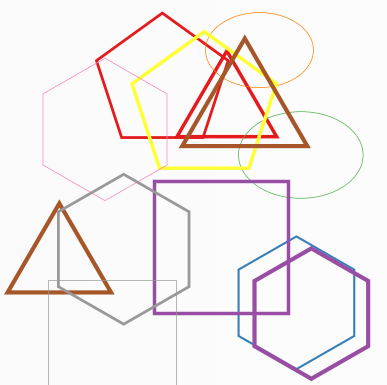[{"shape": "pentagon", "thickness": 2, "radius": 0.89, "center": [0.419, 0.787]}, {"shape": "triangle", "thickness": 2.5, "radius": 0.74, "center": [0.585, 0.719]}, {"shape": "hexagon", "thickness": 1.5, "radius": 0.86, "center": [0.765, 0.213]}, {"shape": "oval", "thickness": 0.5, "radius": 0.8, "center": [0.776, 0.597]}, {"shape": "hexagon", "thickness": 3, "radius": 0.85, "center": [0.803, 0.185]}, {"shape": "square", "thickness": 2.5, "radius": 0.86, "center": [0.57, 0.358]}, {"shape": "oval", "thickness": 0.5, "radius": 0.7, "center": [0.67, 0.87]}, {"shape": "pentagon", "thickness": 2.5, "radius": 0.98, "center": [0.527, 0.722]}, {"shape": "triangle", "thickness": 3, "radius": 0.93, "center": [0.632, 0.714]}, {"shape": "triangle", "thickness": 3, "radius": 0.77, "center": [0.153, 0.318]}, {"shape": "hexagon", "thickness": 0.5, "radius": 0.92, "center": [0.271, 0.664]}, {"shape": "square", "thickness": 0.5, "radius": 0.82, "center": [0.29, 0.107]}, {"shape": "hexagon", "thickness": 2, "radius": 0.97, "center": [0.319, 0.353]}]